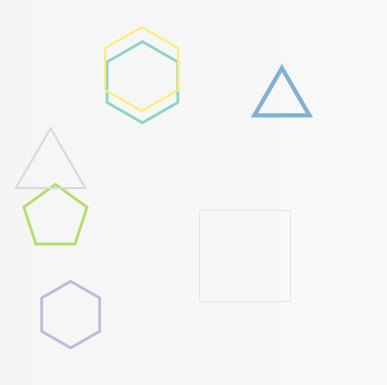[{"shape": "hexagon", "thickness": 2, "radius": 0.53, "center": [0.368, 0.787]}, {"shape": "hexagon", "thickness": 2, "radius": 0.43, "center": [0.182, 0.183]}, {"shape": "triangle", "thickness": 3, "radius": 0.41, "center": [0.727, 0.741]}, {"shape": "pentagon", "thickness": 2, "radius": 0.43, "center": [0.143, 0.435]}, {"shape": "triangle", "thickness": 1.5, "radius": 0.52, "center": [0.131, 0.563]}, {"shape": "square", "thickness": 0.5, "radius": 0.59, "center": [0.631, 0.336]}, {"shape": "hexagon", "thickness": 1.5, "radius": 0.54, "center": [0.366, 0.821]}]